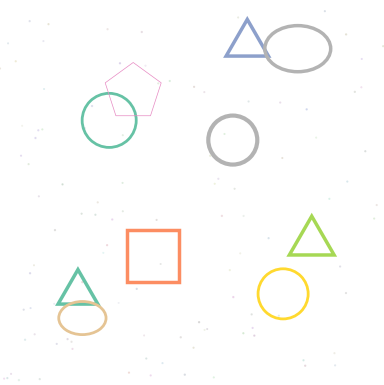[{"shape": "circle", "thickness": 2, "radius": 0.35, "center": [0.284, 0.687]}, {"shape": "triangle", "thickness": 2.5, "radius": 0.3, "center": [0.202, 0.24]}, {"shape": "square", "thickness": 2.5, "radius": 0.34, "center": [0.398, 0.336]}, {"shape": "triangle", "thickness": 2.5, "radius": 0.32, "center": [0.642, 0.886]}, {"shape": "pentagon", "thickness": 0.5, "radius": 0.38, "center": [0.346, 0.761]}, {"shape": "triangle", "thickness": 2.5, "radius": 0.34, "center": [0.81, 0.371]}, {"shape": "circle", "thickness": 2, "radius": 0.33, "center": [0.735, 0.237]}, {"shape": "oval", "thickness": 2, "radius": 0.31, "center": [0.214, 0.174]}, {"shape": "circle", "thickness": 3, "radius": 0.32, "center": [0.605, 0.636]}, {"shape": "oval", "thickness": 2.5, "radius": 0.43, "center": [0.773, 0.874]}]